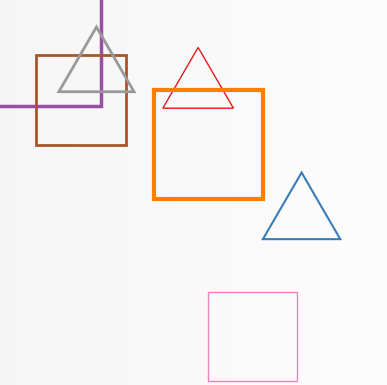[{"shape": "triangle", "thickness": 1, "radius": 0.53, "center": [0.511, 0.772]}, {"shape": "triangle", "thickness": 1.5, "radius": 0.58, "center": [0.778, 0.437]}, {"shape": "square", "thickness": 2.5, "radius": 0.71, "center": [0.119, 0.868]}, {"shape": "square", "thickness": 3, "radius": 0.71, "center": [0.538, 0.625]}, {"shape": "square", "thickness": 2, "radius": 0.58, "center": [0.209, 0.741]}, {"shape": "square", "thickness": 1, "radius": 0.58, "center": [0.651, 0.127]}, {"shape": "triangle", "thickness": 2, "radius": 0.56, "center": [0.249, 0.818]}]